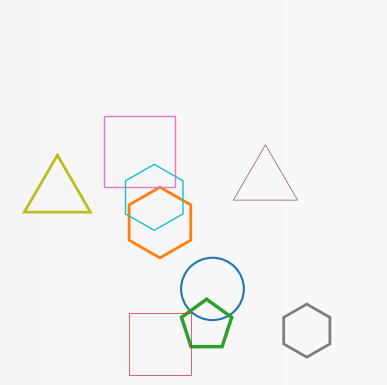[{"shape": "circle", "thickness": 1.5, "radius": 0.4, "center": [0.548, 0.25]}, {"shape": "hexagon", "thickness": 2, "radius": 0.46, "center": [0.413, 0.422]}, {"shape": "pentagon", "thickness": 2.5, "radius": 0.34, "center": [0.533, 0.155]}, {"shape": "square", "thickness": 0.5, "radius": 0.4, "center": [0.413, 0.107]}, {"shape": "triangle", "thickness": 0.5, "radius": 0.48, "center": [0.685, 0.528]}, {"shape": "square", "thickness": 1, "radius": 0.46, "center": [0.361, 0.606]}, {"shape": "hexagon", "thickness": 2, "radius": 0.34, "center": [0.792, 0.141]}, {"shape": "triangle", "thickness": 2, "radius": 0.49, "center": [0.148, 0.498]}, {"shape": "hexagon", "thickness": 1, "radius": 0.43, "center": [0.398, 0.487]}]